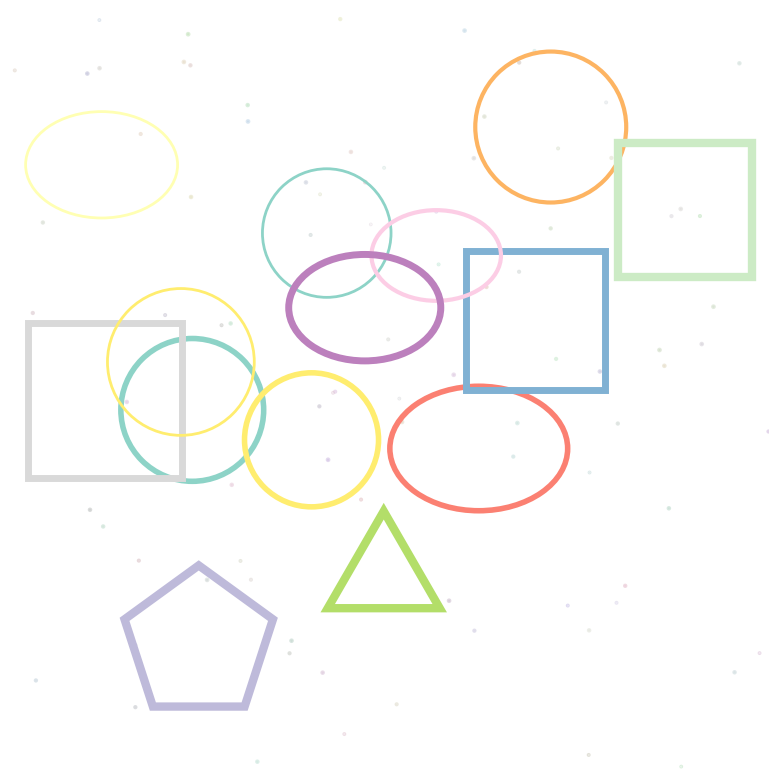[{"shape": "circle", "thickness": 2, "radius": 0.46, "center": [0.25, 0.468]}, {"shape": "circle", "thickness": 1, "radius": 0.42, "center": [0.424, 0.697]}, {"shape": "oval", "thickness": 1, "radius": 0.49, "center": [0.132, 0.786]}, {"shape": "pentagon", "thickness": 3, "radius": 0.51, "center": [0.258, 0.164]}, {"shape": "oval", "thickness": 2, "radius": 0.58, "center": [0.622, 0.418]}, {"shape": "square", "thickness": 2.5, "radius": 0.45, "center": [0.695, 0.584]}, {"shape": "circle", "thickness": 1.5, "radius": 0.49, "center": [0.715, 0.835]}, {"shape": "triangle", "thickness": 3, "radius": 0.42, "center": [0.498, 0.252]}, {"shape": "oval", "thickness": 1.5, "radius": 0.42, "center": [0.567, 0.668]}, {"shape": "square", "thickness": 2.5, "radius": 0.5, "center": [0.136, 0.48]}, {"shape": "oval", "thickness": 2.5, "radius": 0.49, "center": [0.474, 0.6]}, {"shape": "square", "thickness": 3, "radius": 0.44, "center": [0.889, 0.727]}, {"shape": "circle", "thickness": 1, "radius": 0.48, "center": [0.235, 0.53]}, {"shape": "circle", "thickness": 2, "radius": 0.44, "center": [0.405, 0.429]}]